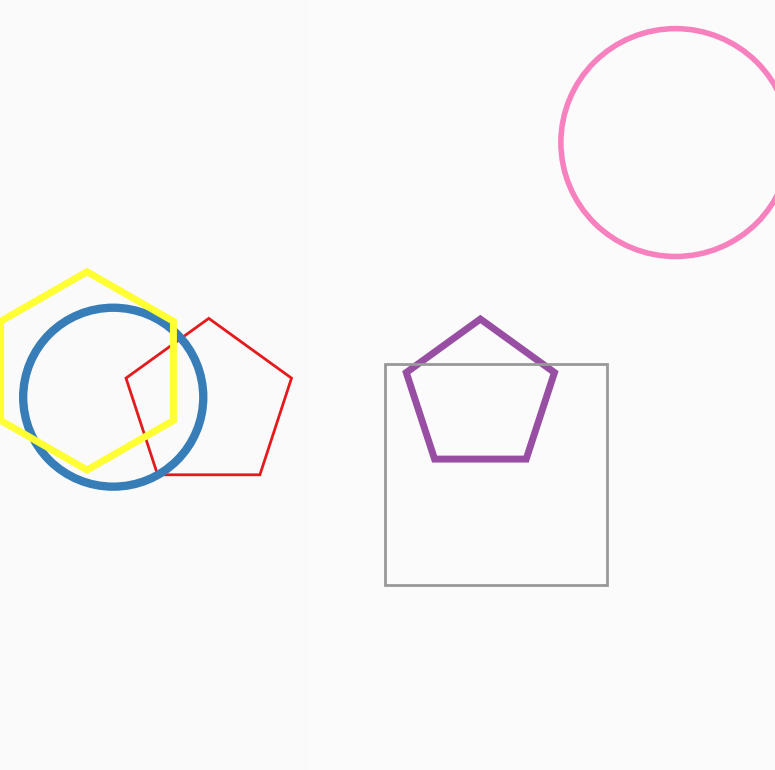[{"shape": "pentagon", "thickness": 1, "radius": 0.56, "center": [0.269, 0.474]}, {"shape": "circle", "thickness": 3, "radius": 0.58, "center": [0.146, 0.484]}, {"shape": "pentagon", "thickness": 2.5, "radius": 0.5, "center": [0.62, 0.485]}, {"shape": "hexagon", "thickness": 2.5, "radius": 0.64, "center": [0.112, 0.518]}, {"shape": "circle", "thickness": 2, "radius": 0.74, "center": [0.872, 0.815]}, {"shape": "square", "thickness": 1, "radius": 0.72, "center": [0.64, 0.384]}]